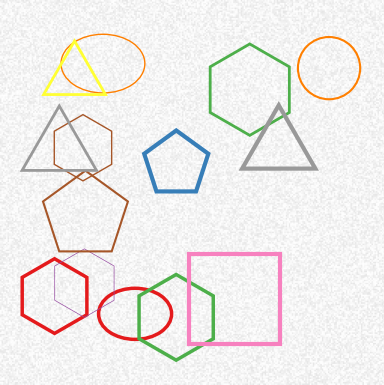[{"shape": "oval", "thickness": 2.5, "radius": 0.47, "center": [0.351, 0.185]}, {"shape": "hexagon", "thickness": 2.5, "radius": 0.48, "center": [0.142, 0.231]}, {"shape": "pentagon", "thickness": 3, "radius": 0.44, "center": [0.458, 0.574]}, {"shape": "hexagon", "thickness": 2, "radius": 0.59, "center": [0.649, 0.767]}, {"shape": "hexagon", "thickness": 2.5, "radius": 0.56, "center": [0.458, 0.176]}, {"shape": "hexagon", "thickness": 0.5, "radius": 0.45, "center": [0.219, 0.265]}, {"shape": "circle", "thickness": 1.5, "radius": 0.4, "center": [0.855, 0.823]}, {"shape": "oval", "thickness": 1, "radius": 0.54, "center": [0.267, 0.835]}, {"shape": "triangle", "thickness": 2, "radius": 0.46, "center": [0.194, 0.801]}, {"shape": "pentagon", "thickness": 1.5, "radius": 0.58, "center": [0.222, 0.441]}, {"shape": "hexagon", "thickness": 1, "radius": 0.43, "center": [0.215, 0.616]}, {"shape": "square", "thickness": 3, "radius": 0.59, "center": [0.609, 0.223]}, {"shape": "triangle", "thickness": 2, "radius": 0.56, "center": [0.154, 0.613]}, {"shape": "triangle", "thickness": 3, "radius": 0.55, "center": [0.724, 0.617]}]